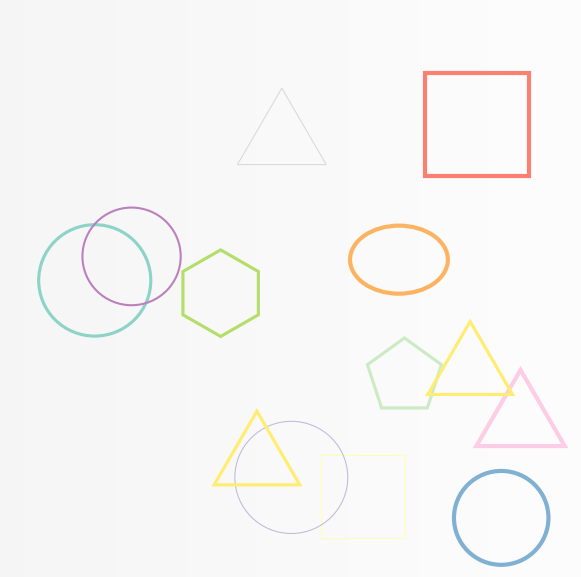[{"shape": "circle", "thickness": 1.5, "radius": 0.48, "center": [0.163, 0.514]}, {"shape": "square", "thickness": 0.5, "radius": 0.36, "center": [0.625, 0.14]}, {"shape": "circle", "thickness": 0.5, "radius": 0.49, "center": [0.501, 0.172]}, {"shape": "square", "thickness": 2, "radius": 0.44, "center": [0.82, 0.784]}, {"shape": "circle", "thickness": 2, "radius": 0.41, "center": [0.862, 0.102]}, {"shape": "oval", "thickness": 2, "radius": 0.42, "center": [0.686, 0.55]}, {"shape": "hexagon", "thickness": 1.5, "radius": 0.37, "center": [0.38, 0.491]}, {"shape": "triangle", "thickness": 2, "radius": 0.44, "center": [0.896, 0.271]}, {"shape": "triangle", "thickness": 0.5, "radius": 0.44, "center": [0.485, 0.758]}, {"shape": "circle", "thickness": 1, "radius": 0.42, "center": [0.226, 0.555]}, {"shape": "pentagon", "thickness": 1.5, "radius": 0.33, "center": [0.696, 0.347]}, {"shape": "triangle", "thickness": 1.5, "radius": 0.42, "center": [0.809, 0.358]}, {"shape": "triangle", "thickness": 1.5, "radius": 0.43, "center": [0.442, 0.202]}]